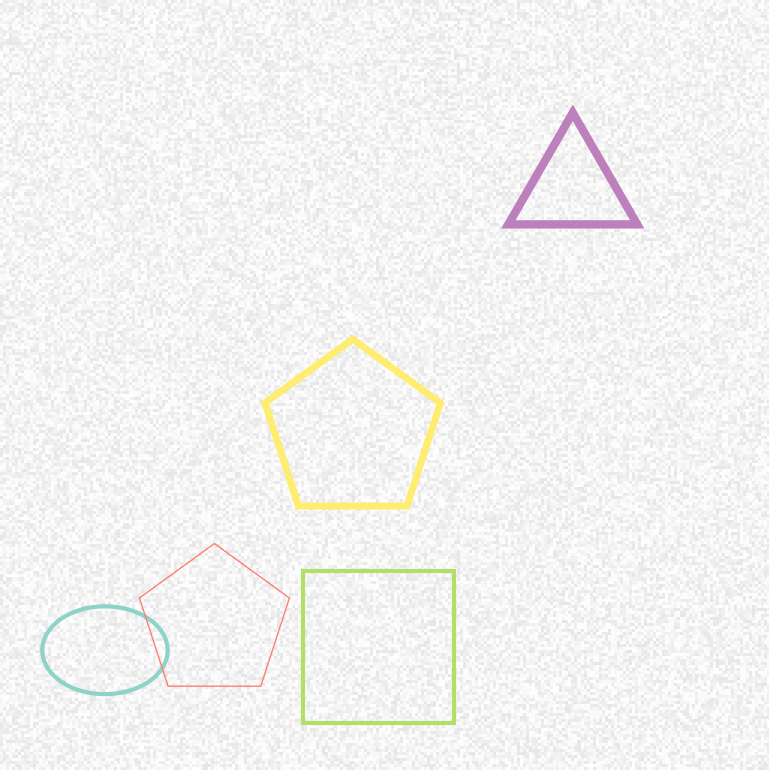[{"shape": "oval", "thickness": 1.5, "radius": 0.41, "center": [0.136, 0.156]}, {"shape": "pentagon", "thickness": 0.5, "radius": 0.51, "center": [0.278, 0.192]}, {"shape": "square", "thickness": 1.5, "radius": 0.49, "center": [0.491, 0.16]}, {"shape": "triangle", "thickness": 3, "radius": 0.48, "center": [0.744, 0.757]}, {"shape": "pentagon", "thickness": 2.5, "radius": 0.6, "center": [0.458, 0.44]}]